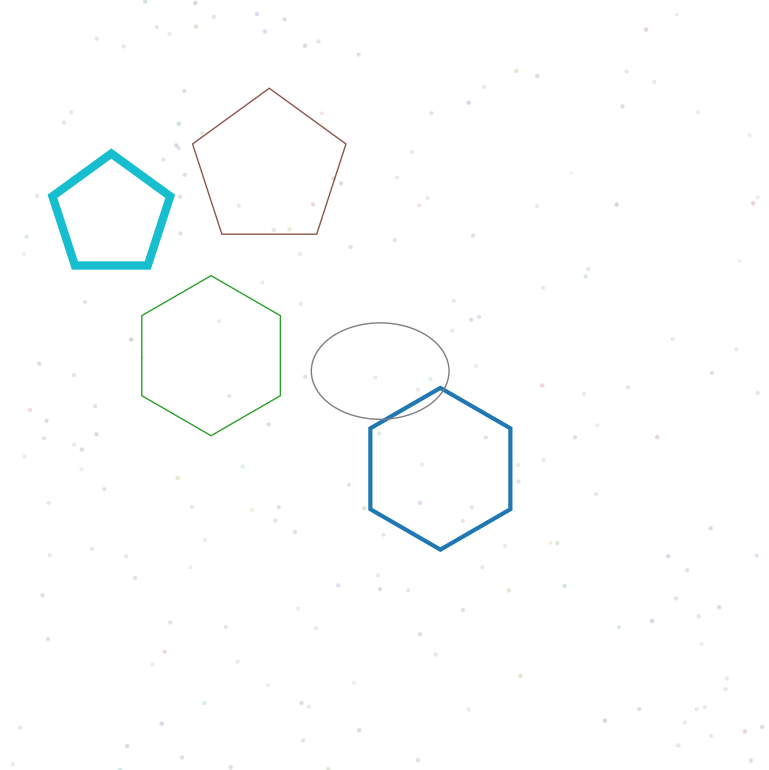[{"shape": "hexagon", "thickness": 1.5, "radius": 0.53, "center": [0.572, 0.391]}, {"shape": "hexagon", "thickness": 0.5, "radius": 0.52, "center": [0.274, 0.538]}, {"shape": "pentagon", "thickness": 0.5, "radius": 0.52, "center": [0.35, 0.781]}, {"shape": "oval", "thickness": 0.5, "radius": 0.45, "center": [0.494, 0.518]}, {"shape": "pentagon", "thickness": 3, "radius": 0.4, "center": [0.145, 0.72]}]